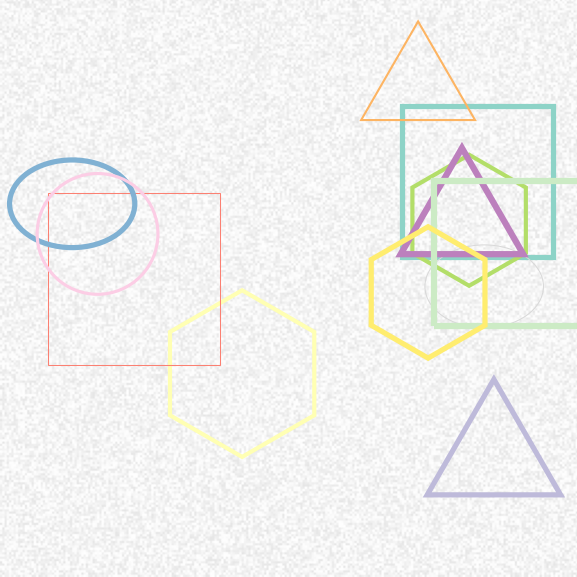[{"shape": "square", "thickness": 2.5, "radius": 0.65, "center": [0.827, 0.685]}, {"shape": "hexagon", "thickness": 2, "radius": 0.72, "center": [0.419, 0.352]}, {"shape": "triangle", "thickness": 2.5, "radius": 0.67, "center": [0.855, 0.209]}, {"shape": "square", "thickness": 0.5, "radius": 0.75, "center": [0.232, 0.516]}, {"shape": "oval", "thickness": 2.5, "radius": 0.54, "center": [0.125, 0.646]}, {"shape": "triangle", "thickness": 1, "radius": 0.57, "center": [0.724, 0.848]}, {"shape": "hexagon", "thickness": 2, "radius": 0.57, "center": [0.812, 0.618]}, {"shape": "circle", "thickness": 1.5, "radius": 0.52, "center": [0.169, 0.594]}, {"shape": "oval", "thickness": 0.5, "radius": 0.51, "center": [0.838, 0.503]}, {"shape": "triangle", "thickness": 3, "radius": 0.61, "center": [0.8, 0.62]}, {"shape": "square", "thickness": 3, "radius": 0.62, "center": [0.877, 0.56]}, {"shape": "hexagon", "thickness": 2.5, "radius": 0.57, "center": [0.741, 0.493]}]